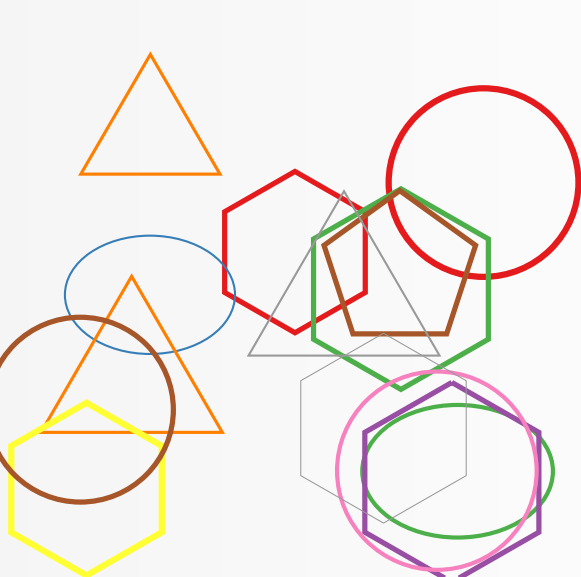[{"shape": "hexagon", "thickness": 2.5, "radius": 0.7, "center": [0.507, 0.563]}, {"shape": "circle", "thickness": 3, "radius": 0.82, "center": [0.832, 0.683]}, {"shape": "oval", "thickness": 1, "radius": 0.73, "center": [0.258, 0.489]}, {"shape": "oval", "thickness": 2, "radius": 0.82, "center": [0.787, 0.183]}, {"shape": "hexagon", "thickness": 2.5, "radius": 0.87, "center": [0.69, 0.498]}, {"shape": "hexagon", "thickness": 2.5, "radius": 0.86, "center": [0.777, 0.164]}, {"shape": "triangle", "thickness": 1.5, "radius": 0.9, "center": [0.226, 0.341]}, {"shape": "triangle", "thickness": 1.5, "radius": 0.69, "center": [0.259, 0.767]}, {"shape": "hexagon", "thickness": 3, "radius": 0.75, "center": [0.149, 0.152]}, {"shape": "pentagon", "thickness": 2.5, "radius": 0.69, "center": [0.688, 0.532]}, {"shape": "circle", "thickness": 2.5, "radius": 0.8, "center": [0.138, 0.29]}, {"shape": "circle", "thickness": 2, "radius": 0.86, "center": [0.752, 0.184]}, {"shape": "hexagon", "thickness": 0.5, "radius": 0.82, "center": [0.66, 0.258]}, {"shape": "triangle", "thickness": 1, "radius": 0.95, "center": [0.592, 0.478]}]